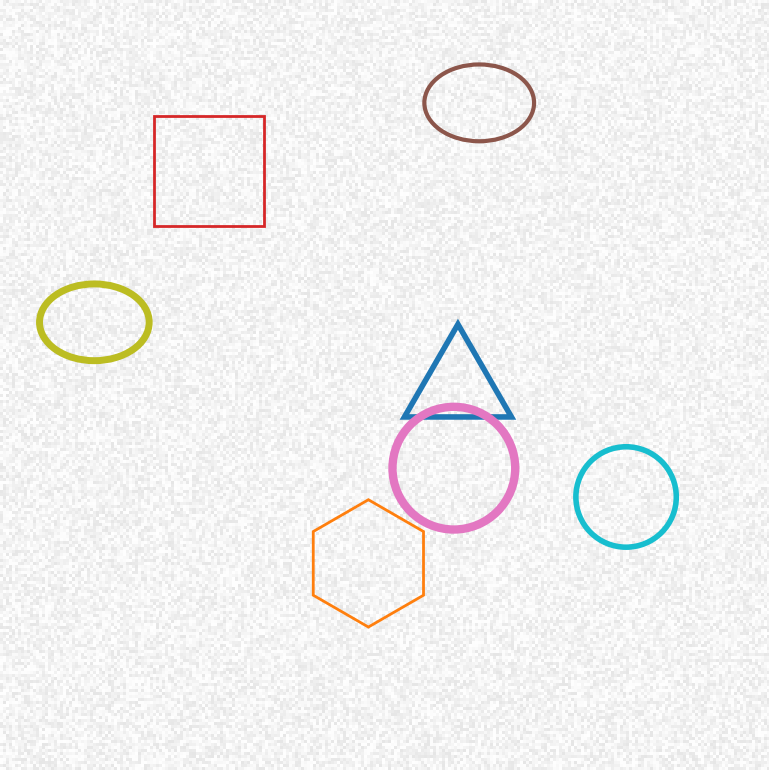[{"shape": "triangle", "thickness": 2, "radius": 0.4, "center": [0.595, 0.499]}, {"shape": "hexagon", "thickness": 1, "radius": 0.41, "center": [0.478, 0.268]}, {"shape": "square", "thickness": 1, "radius": 0.36, "center": [0.271, 0.778]}, {"shape": "oval", "thickness": 1.5, "radius": 0.36, "center": [0.622, 0.866]}, {"shape": "circle", "thickness": 3, "radius": 0.4, "center": [0.589, 0.392]}, {"shape": "oval", "thickness": 2.5, "radius": 0.36, "center": [0.123, 0.581]}, {"shape": "circle", "thickness": 2, "radius": 0.33, "center": [0.813, 0.355]}]